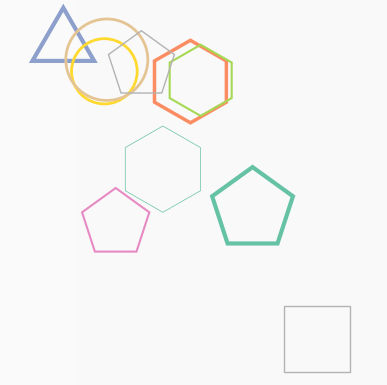[{"shape": "hexagon", "thickness": 0.5, "radius": 0.56, "center": [0.42, 0.561]}, {"shape": "pentagon", "thickness": 3, "radius": 0.55, "center": [0.652, 0.456]}, {"shape": "hexagon", "thickness": 2.5, "radius": 0.54, "center": [0.491, 0.788]}, {"shape": "triangle", "thickness": 3, "radius": 0.46, "center": [0.163, 0.888]}, {"shape": "pentagon", "thickness": 1.5, "radius": 0.46, "center": [0.299, 0.42]}, {"shape": "hexagon", "thickness": 1.5, "radius": 0.46, "center": [0.518, 0.791]}, {"shape": "circle", "thickness": 2, "radius": 0.42, "center": [0.269, 0.815]}, {"shape": "circle", "thickness": 2, "radius": 0.53, "center": [0.276, 0.845]}, {"shape": "pentagon", "thickness": 1, "radius": 0.45, "center": [0.365, 0.831]}, {"shape": "square", "thickness": 1, "radius": 0.43, "center": [0.819, 0.12]}]